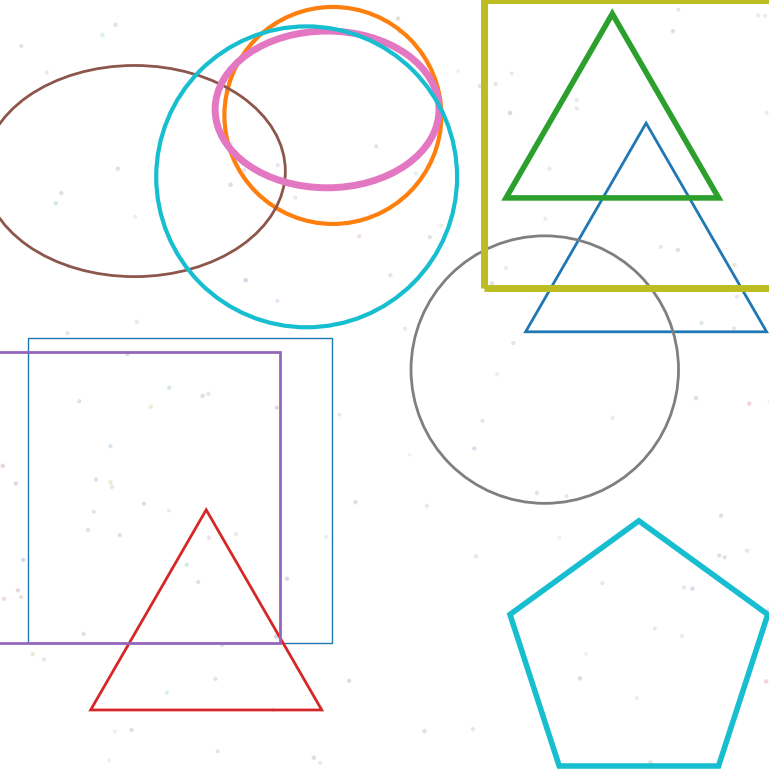[{"shape": "triangle", "thickness": 1, "radius": 0.9, "center": [0.839, 0.659]}, {"shape": "square", "thickness": 0.5, "radius": 0.99, "center": [0.234, 0.363]}, {"shape": "circle", "thickness": 1.5, "radius": 0.7, "center": [0.432, 0.85]}, {"shape": "triangle", "thickness": 2, "radius": 0.8, "center": [0.795, 0.823]}, {"shape": "triangle", "thickness": 1, "radius": 0.87, "center": [0.268, 0.165]}, {"shape": "square", "thickness": 1, "radius": 0.94, "center": [0.175, 0.354]}, {"shape": "oval", "thickness": 1, "radius": 0.98, "center": [0.175, 0.778]}, {"shape": "oval", "thickness": 2.5, "radius": 0.73, "center": [0.425, 0.858]}, {"shape": "circle", "thickness": 1, "radius": 0.87, "center": [0.707, 0.52]}, {"shape": "square", "thickness": 2.5, "radius": 0.94, "center": [0.816, 0.813]}, {"shape": "circle", "thickness": 1.5, "radius": 0.98, "center": [0.398, 0.77]}, {"shape": "pentagon", "thickness": 2, "radius": 0.88, "center": [0.83, 0.148]}]